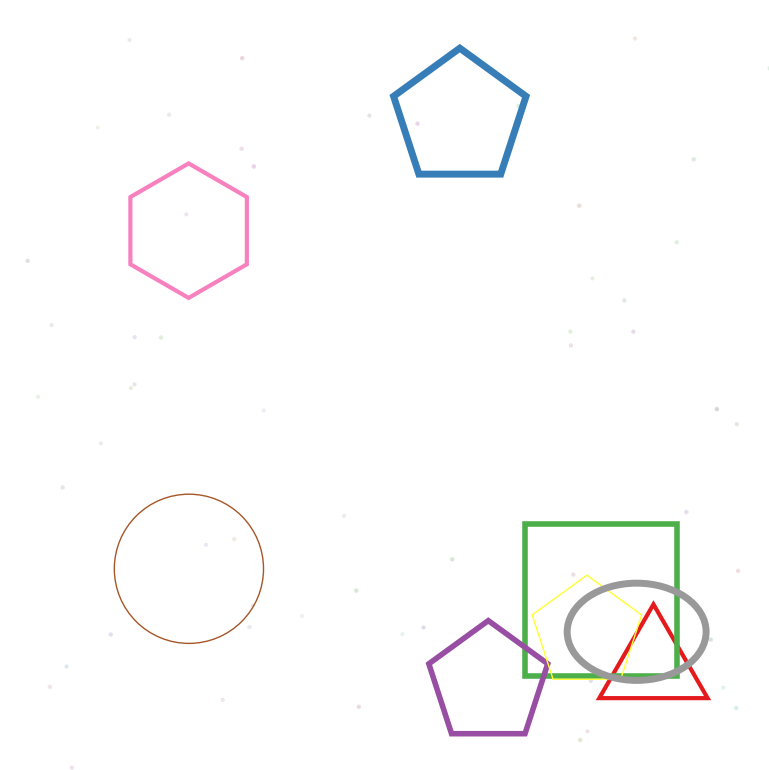[{"shape": "triangle", "thickness": 1.5, "radius": 0.41, "center": [0.849, 0.134]}, {"shape": "pentagon", "thickness": 2.5, "radius": 0.45, "center": [0.597, 0.847]}, {"shape": "square", "thickness": 2, "radius": 0.49, "center": [0.781, 0.221]}, {"shape": "pentagon", "thickness": 2, "radius": 0.41, "center": [0.634, 0.113]}, {"shape": "pentagon", "thickness": 0.5, "radius": 0.37, "center": [0.762, 0.178]}, {"shape": "circle", "thickness": 0.5, "radius": 0.48, "center": [0.245, 0.261]}, {"shape": "hexagon", "thickness": 1.5, "radius": 0.44, "center": [0.245, 0.7]}, {"shape": "oval", "thickness": 2.5, "radius": 0.45, "center": [0.827, 0.179]}]